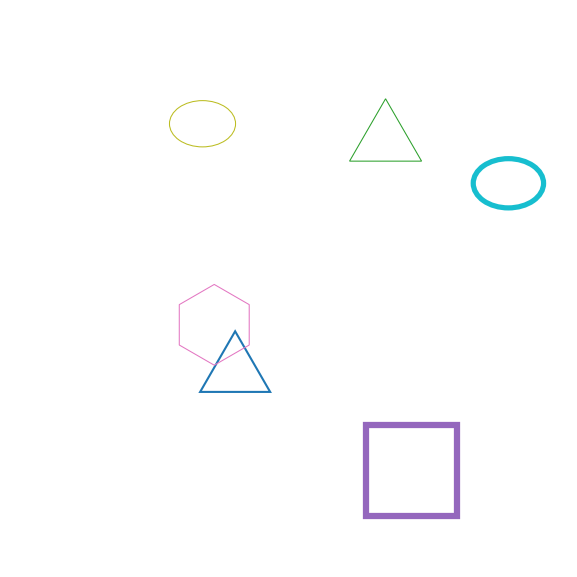[{"shape": "triangle", "thickness": 1, "radius": 0.35, "center": [0.407, 0.355]}, {"shape": "triangle", "thickness": 0.5, "radius": 0.36, "center": [0.668, 0.756]}, {"shape": "square", "thickness": 3, "radius": 0.4, "center": [0.713, 0.185]}, {"shape": "hexagon", "thickness": 0.5, "radius": 0.35, "center": [0.371, 0.437]}, {"shape": "oval", "thickness": 0.5, "radius": 0.29, "center": [0.351, 0.785]}, {"shape": "oval", "thickness": 2.5, "radius": 0.3, "center": [0.88, 0.682]}]